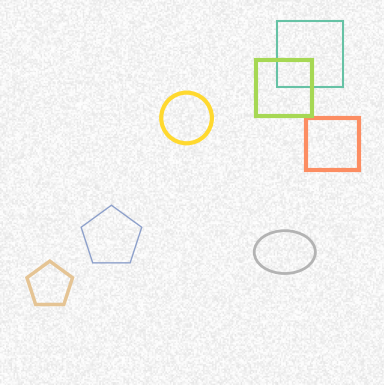[{"shape": "square", "thickness": 1.5, "radius": 0.43, "center": [0.806, 0.86]}, {"shape": "square", "thickness": 3, "radius": 0.34, "center": [0.863, 0.626]}, {"shape": "pentagon", "thickness": 1, "radius": 0.41, "center": [0.289, 0.384]}, {"shape": "square", "thickness": 3, "radius": 0.36, "center": [0.738, 0.771]}, {"shape": "circle", "thickness": 3, "radius": 0.33, "center": [0.485, 0.694]}, {"shape": "pentagon", "thickness": 2.5, "radius": 0.31, "center": [0.129, 0.259]}, {"shape": "oval", "thickness": 2, "radius": 0.4, "center": [0.74, 0.345]}]